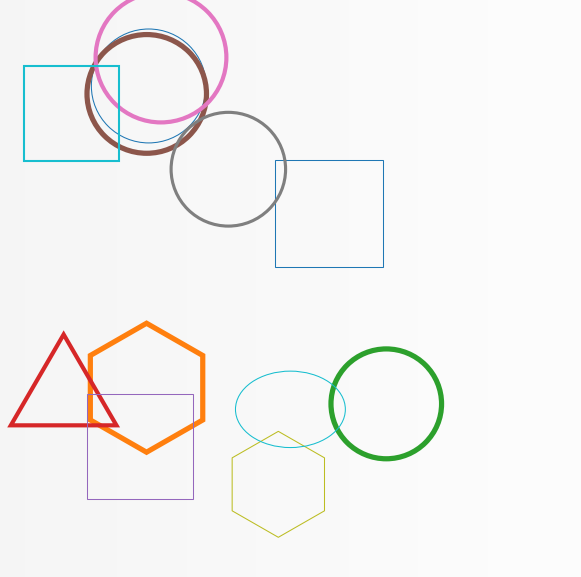[{"shape": "square", "thickness": 0.5, "radius": 0.47, "center": [0.566, 0.63]}, {"shape": "circle", "thickness": 0.5, "radius": 0.49, "center": [0.256, 0.85]}, {"shape": "hexagon", "thickness": 2.5, "radius": 0.56, "center": [0.252, 0.328]}, {"shape": "circle", "thickness": 2.5, "radius": 0.48, "center": [0.665, 0.3]}, {"shape": "triangle", "thickness": 2, "radius": 0.52, "center": [0.109, 0.315]}, {"shape": "square", "thickness": 0.5, "radius": 0.46, "center": [0.241, 0.226]}, {"shape": "circle", "thickness": 2.5, "radius": 0.51, "center": [0.252, 0.837]}, {"shape": "circle", "thickness": 2, "radius": 0.56, "center": [0.277, 0.9]}, {"shape": "circle", "thickness": 1.5, "radius": 0.49, "center": [0.393, 0.706]}, {"shape": "hexagon", "thickness": 0.5, "radius": 0.46, "center": [0.479, 0.16]}, {"shape": "square", "thickness": 1, "radius": 0.41, "center": [0.123, 0.802]}, {"shape": "oval", "thickness": 0.5, "radius": 0.47, "center": [0.5, 0.29]}]